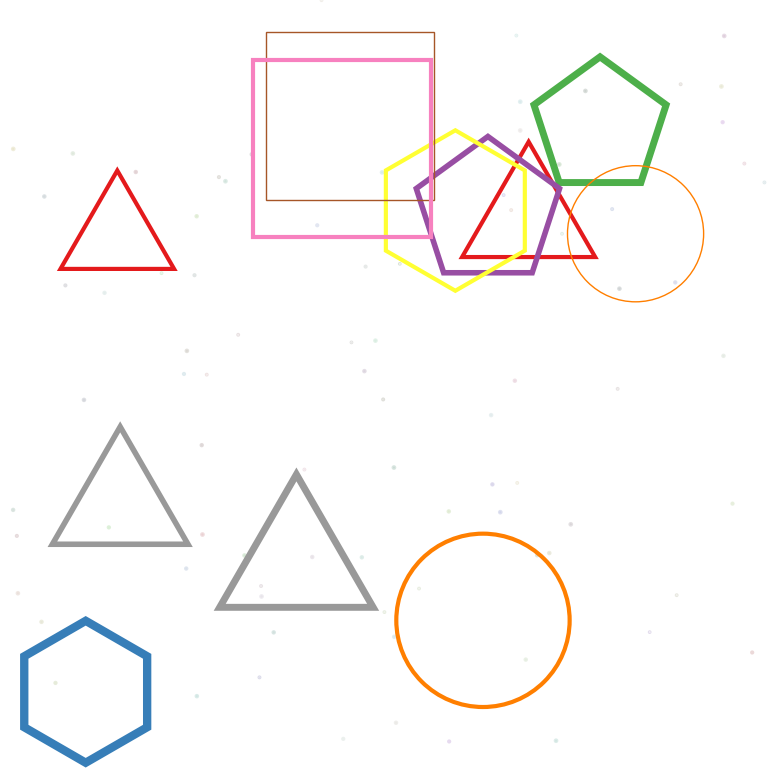[{"shape": "triangle", "thickness": 1.5, "radius": 0.5, "center": [0.687, 0.716]}, {"shape": "triangle", "thickness": 1.5, "radius": 0.43, "center": [0.152, 0.693]}, {"shape": "hexagon", "thickness": 3, "radius": 0.46, "center": [0.111, 0.102]}, {"shape": "pentagon", "thickness": 2.5, "radius": 0.45, "center": [0.779, 0.836]}, {"shape": "pentagon", "thickness": 2, "radius": 0.49, "center": [0.634, 0.725]}, {"shape": "circle", "thickness": 0.5, "radius": 0.44, "center": [0.825, 0.696]}, {"shape": "circle", "thickness": 1.5, "radius": 0.56, "center": [0.627, 0.194]}, {"shape": "hexagon", "thickness": 1.5, "radius": 0.52, "center": [0.591, 0.727]}, {"shape": "square", "thickness": 0.5, "radius": 0.55, "center": [0.454, 0.849]}, {"shape": "square", "thickness": 1.5, "radius": 0.58, "center": [0.444, 0.807]}, {"shape": "triangle", "thickness": 2, "radius": 0.51, "center": [0.156, 0.344]}, {"shape": "triangle", "thickness": 2.5, "radius": 0.58, "center": [0.385, 0.269]}]